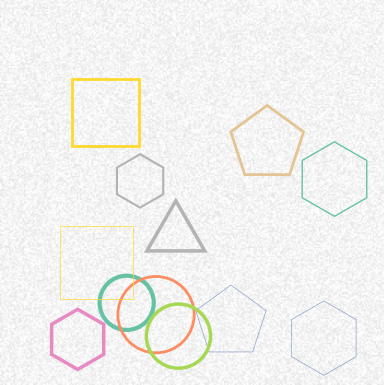[{"shape": "hexagon", "thickness": 1, "radius": 0.48, "center": [0.869, 0.535]}, {"shape": "circle", "thickness": 3, "radius": 0.35, "center": [0.329, 0.213]}, {"shape": "circle", "thickness": 2, "radius": 0.5, "center": [0.405, 0.183]}, {"shape": "hexagon", "thickness": 0.5, "radius": 0.48, "center": [0.841, 0.122]}, {"shape": "pentagon", "thickness": 0.5, "radius": 0.48, "center": [0.6, 0.164]}, {"shape": "hexagon", "thickness": 2.5, "radius": 0.39, "center": [0.202, 0.119]}, {"shape": "circle", "thickness": 2.5, "radius": 0.42, "center": [0.464, 0.127]}, {"shape": "square", "thickness": 0.5, "radius": 0.48, "center": [0.251, 0.318]}, {"shape": "square", "thickness": 2, "radius": 0.43, "center": [0.275, 0.707]}, {"shape": "pentagon", "thickness": 2, "radius": 0.5, "center": [0.694, 0.627]}, {"shape": "triangle", "thickness": 2.5, "radius": 0.43, "center": [0.457, 0.392]}, {"shape": "hexagon", "thickness": 1.5, "radius": 0.35, "center": [0.364, 0.53]}]